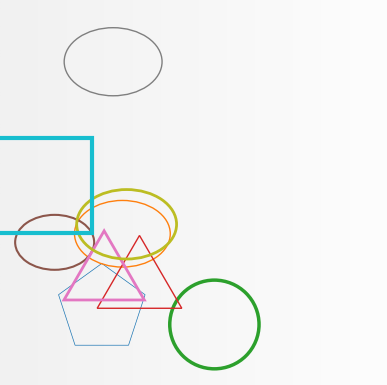[{"shape": "pentagon", "thickness": 0.5, "radius": 0.59, "center": [0.263, 0.198]}, {"shape": "oval", "thickness": 1, "radius": 0.62, "center": [0.316, 0.393]}, {"shape": "circle", "thickness": 2.5, "radius": 0.58, "center": [0.553, 0.157]}, {"shape": "triangle", "thickness": 1, "radius": 0.63, "center": [0.36, 0.262]}, {"shape": "oval", "thickness": 1.5, "radius": 0.51, "center": [0.141, 0.371]}, {"shape": "triangle", "thickness": 2, "radius": 0.6, "center": [0.269, 0.281]}, {"shape": "oval", "thickness": 1, "radius": 0.63, "center": [0.292, 0.84]}, {"shape": "oval", "thickness": 2, "radius": 0.64, "center": [0.327, 0.417]}, {"shape": "square", "thickness": 3, "radius": 0.61, "center": [0.114, 0.519]}]